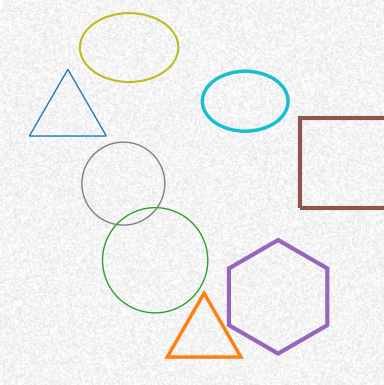[{"shape": "triangle", "thickness": 1, "radius": 0.58, "center": [0.176, 0.704]}, {"shape": "triangle", "thickness": 2.5, "radius": 0.55, "center": [0.53, 0.128]}, {"shape": "circle", "thickness": 1, "radius": 0.68, "center": [0.403, 0.324]}, {"shape": "hexagon", "thickness": 3, "radius": 0.74, "center": [0.722, 0.229]}, {"shape": "square", "thickness": 3, "radius": 0.59, "center": [0.898, 0.576]}, {"shape": "circle", "thickness": 1, "radius": 0.54, "center": [0.32, 0.523]}, {"shape": "oval", "thickness": 1.5, "radius": 0.64, "center": [0.335, 0.876]}, {"shape": "oval", "thickness": 2.5, "radius": 0.56, "center": [0.637, 0.737]}]